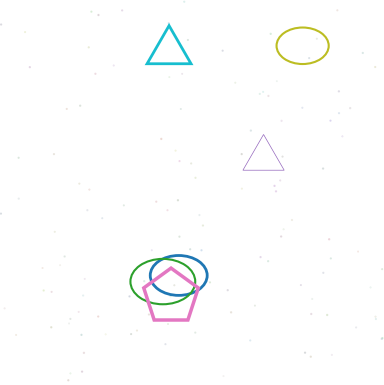[{"shape": "oval", "thickness": 2, "radius": 0.37, "center": [0.464, 0.285]}, {"shape": "oval", "thickness": 1.5, "radius": 0.42, "center": [0.423, 0.269]}, {"shape": "triangle", "thickness": 0.5, "radius": 0.31, "center": [0.685, 0.589]}, {"shape": "pentagon", "thickness": 2.5, "radius": 0.37, "center": [0.444, 0.229]}, {"shape": "oval", "thickness": 1.5, "radius": 0.34, "center": [0.786, 0.881]}, {"shape": "triangle", "thickness": 2, "radius": 0.33, "center": [0.439, 0.867]}]